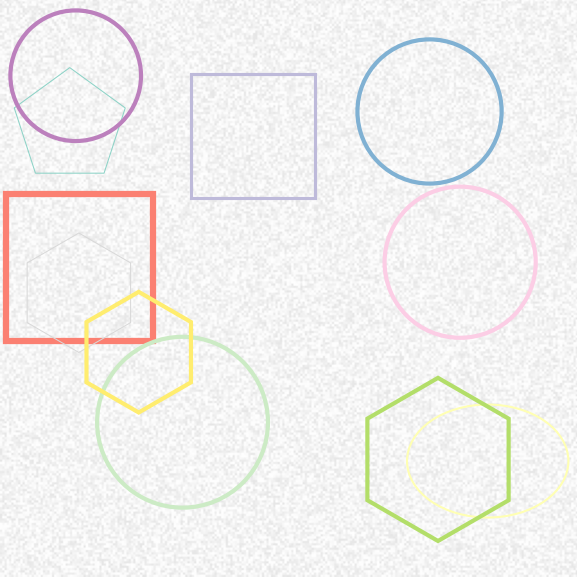[{"shape": "pentagon", "thickness": 0.5, "radius": 0.51, "center": [0.121, 0.781]}, {"shape": "oval", "thickness": 1, "radius": 0.7, "center": [0.845, 0.201]}, {"shape": "square", "thickness": 1.5, "radius": 0.54, "center": [0.438, 0.763]}, {"shape": "square", "thickness": 3, "radius": 0.64, "center": [0.138, 0.536]}, {"shape": "circle", "thickness": 2, "radius": 0.62, "center": [0.744, 0.806]}, {"shape": "hexagon", "thickness": 2, "radius": 0.71, "center": [0.758, 0.204]}, {"shape": "circle", "thickness": 2, "radius": 0.65, "center": [0.797, 0.545]}, {"shape": "hexagon", "thickness": 0.5, "radius": 0.52, "center": [0.137, 0.492]}, {"shape": "circle", "thickness": 2, "radius": 0.57, "center": [0.131, 0.868]}, {"shape": "circle", "thickness": 2, "radius": 0.74, "center": [0.316, 0.268]}, {"shape": "hexagon", "thickness": 2, "radius": 0.52, "center": [0.24, 0.389]}]